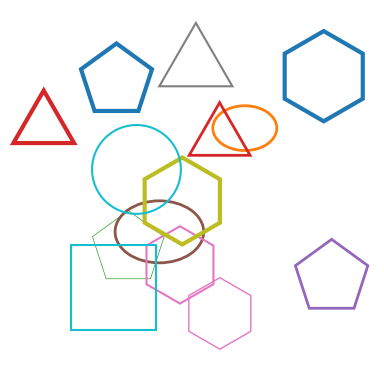[{"shape": "pentagon", "thickness": 3, "radius": 0.48, "center": [0.303, 0.79]}, {"shape": "hexagon", "thickness": 3, "radius": 0.59, "center": [0.841, 0.802]}, {"shape": "oval", "thickness": 2, "radius": 0.42, "center": [0.636, 0.667]}, {"shape": "pentagon", "thickness": 0.5, "radius": 0.49, "center": [0.333, 0.355]}, {"shape": "triangle", "thickness": 3, "radius": 0.45, "center": [0.114, 0.674]}, {"shape": "triangle", "thickness": 2, "radius": 0.46, "center": [0.57, 0.642]}, {"shape": "pentagon", "thickness": 2, "radius": 0.49, "center": [0.861, 0.279]}, {"shape": "oval", "thickness": 2, "radius": 0.58, "center": [0.414, 0.398]}, {"shape": "hexagon", "thickness": 1, "radius": 0.46, "center": [0.571, 0.186]}, {"shape": "hexagon", "thickness": 1.5, "radius": 0.5, "center": [0.467, 0.312]}, {"shape": "triangle", "thickness": 1.5, "radius": 0.55, "center": [0.509, 0.831]}, {"shape": "hexagon", "thickness": 3, "radius": 0.56, "center": [0.473, 0.478]}, {"shape": "square", "thickness": 1.5, "radius": 0.55, "center": [0.295, 0.252]}, {"shape": "circle", "thickness": 1.5, "radius": 0.58, "center": [0.354, 0.56]}]